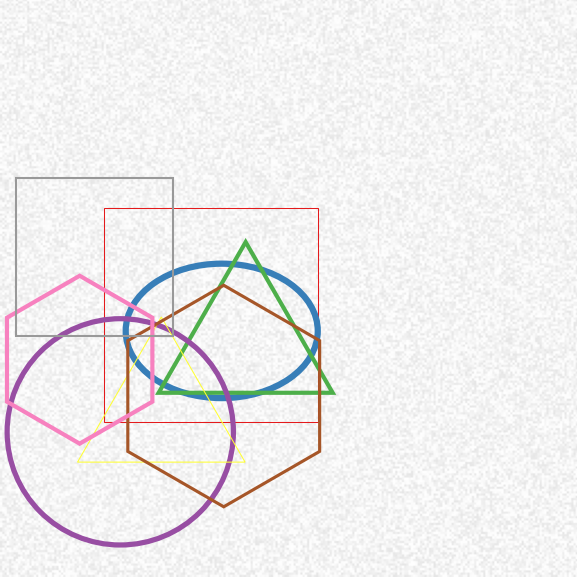[{"shape": "square", "thickness": 0.5, "radius": 0.93, "center": [0.365, 0.454]}, {"shape": "oval", "thickness": 3, "radius": 0.83, "center": [0.384, 0.426]}, {"shape": "triangle", "thickness": 2, "radius": 0.87, "center": [0.425, 0.406]}, {"shape": "circle", "thickness": 2.5, "radius": 0.98, "center": [0.208, 0.251]}, {"shape": "triangle", "thickness": 0.5, "radius": 0.84, "center": [0.279, 0.283]}, {"shape": "hexagon", "thickness": 1.5, "radius": 0.96, "center": [0.387, 0.313]}, {"shape": "hexagon", "thickness": 2, "radius": 0.73, "center": [0.138, 0.376]}, {"shape": "square", "thickness": 1, "radius": 0.68, "center": [0.163, 0.554]}]